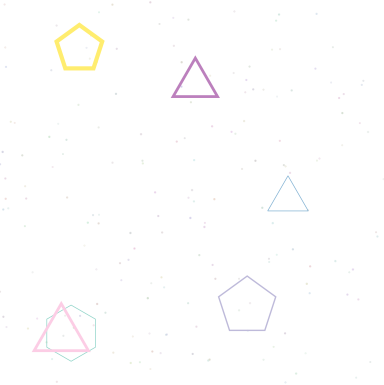[{"shape": "hexagon", "thickness": 0.5, "radius": 0.36, "center": [0.185, 0.135]}, {"shape": "pentagon", "thickness": 1, "radius": 0.39, "center": [0.642, 0.205]}, {"shape": "triangle", "thickness": 0.5, "radius": 0.3, "center": [0.748, 0.483]}, {"shape": "triangle", "thickness": 2, "radius": 0.41, "center": [0.159, 0.13]}, {"shape": "triangle", "thickness": 2, "radius": 0.33, "center": [0.507, 0.782]}, {"shape": "pentagon", "thickness": 3, "radius": 0.31, "center": [0.206, 0.873]}]